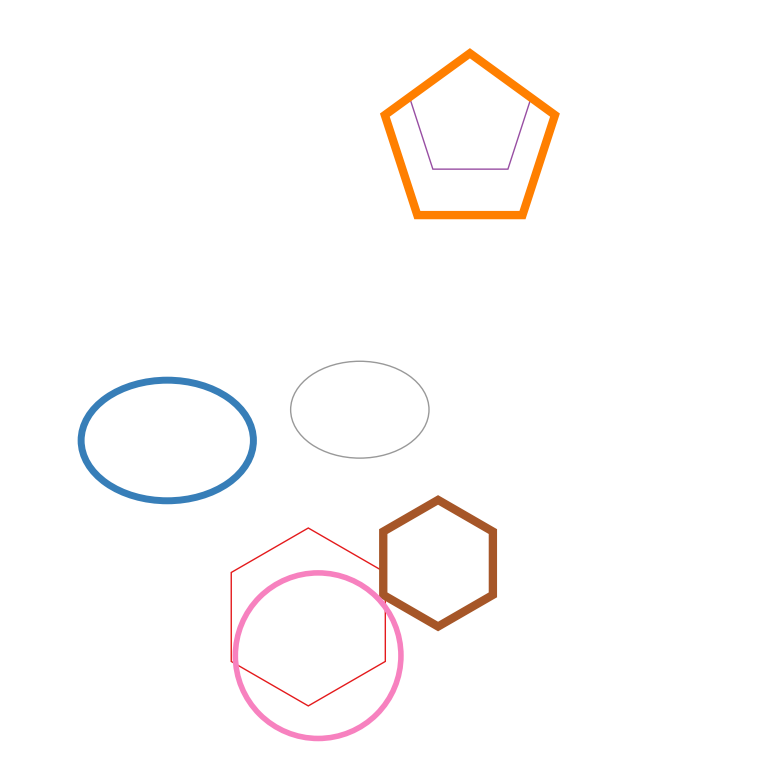[{"shape": "hexagon", "thickness": 0.5, "radius": 0.58, "center": [0.4, 0.199]}, {"shape": "oval", "thickness": 2.5, "radius": 0.56, "center": [0.217, 0.428]}, {"shape": "pentagon", "thickness": 0.5, "radius": 0.41, "center": [0.611, 0.847]}, {"shape": "pentagon", "thickness": 3, "radius": 0.58, "center": [0.61, 0.815]}, {"shape": "hexagon", "thickness": 3, "radius": 0.41, "center": [0.569, 0.269]}, {"shape": "circle", "thickness": 2, "radius": 0.54, "center": [0.413, 0.148]}, {"shape": "oval", "thickness": 0.5, "radius": 0.45, "center": [0.467, 0.468]}]